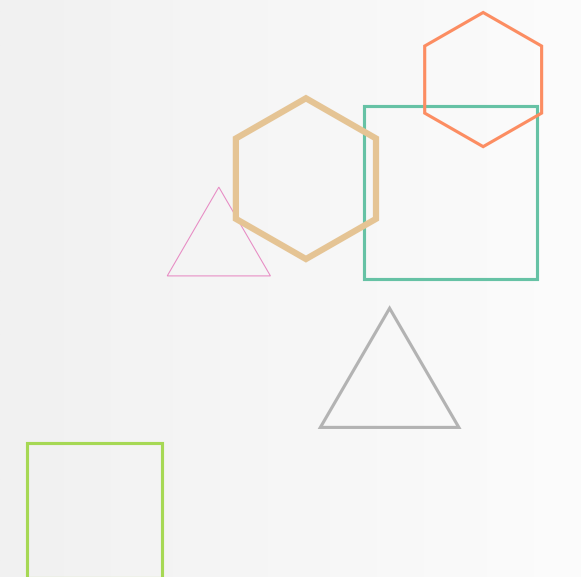[{"shape": "square", "thickness": 1.5, "radius": 0.75, "center": [0.775, 0.666]}, {"shape": "hexagon", "thickness": 1.5, "radius": 0.58, "center": [0.831, 0.861]}, {"shape": "triangle", "thickness": 0.5, "radius": 0.51, "center": [0.376, 0.573]}, {"shape": "square", "thickness": 1.5, "radius": 0.58, "center": [0.162, 0.115]}, {"shape": "hexagon", "thickness": 3, "radius": 0.7, "center": [0.526, 0.69]}, {"shape": "triangle", "thickness": 1.5, "radius": 0.69, "center": [0.67, 0.328]}]